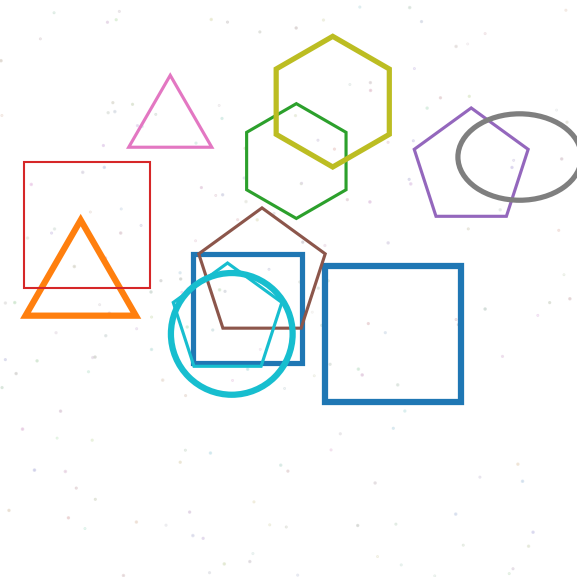[{"shape": "square", "thickness": 3, "radius": 0.59, "center": [0.681, 0.421]}, {"shape": "square", "thickness": 2.5, "radius": 0.47, "center": [0.428, 0.465]}, {"shape": "triangle", "thickness": 3, "radius": 0.55, "center": [0.14, 0.508]}, {"shape": "hexagon", "thickness": 1.5, "radius": 0.5, "center": [0.513, 0.72]}, {"shape": "square", "thickness": 1, "radius": 0.55, "center": [0.151, 0.61]}, {"shape": "pentagon", "thickness": 1.5, "radius": 0.52, "center": [0.816, 0.708]}, {"shape": "pentagon", "thickness": 1.5, "radius": 0.58, "center": [0.454, 0.524]}, {"shape": "triangle", "thickness": 1.5, "radius": 0.42, "center": [0.295, 0.786]}, {"shape": "oval", "thickness": 2.5, "radius": 0.53, "center": [0.9, 0.727]}, {"shape": "hexagon", "thickness": 2.5, "radius": 0.57, "center": [0.576, 0.823]}, {"shape": "pentagon", "thickness": 1.5, "radius": 0.49, "center": [0.394, 0.445]}, {"shape": "circle", "thickness": 3, "radius": 0.53, "center": [0.401, 0.421]}]